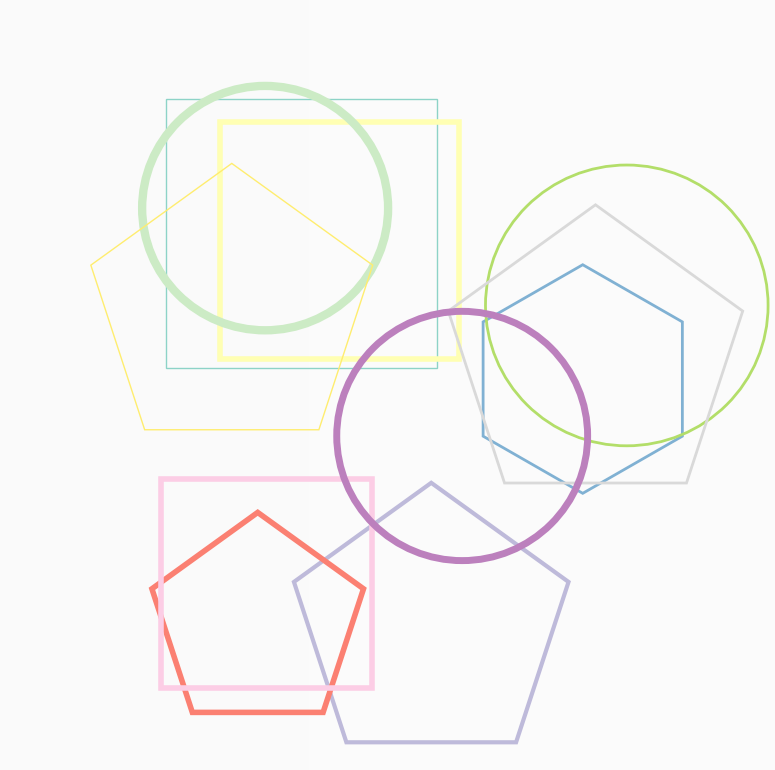[{"shape": "square", "thickness": 0.5, "radius": 0.87, "center": [0.389, 0.697]}, {"shape": "square", "thickness": 2, "radius": 0.77, "center": [0.438, 0.688]}, {"shape": "pentagon", "thickness": 1.5, "radius": 0.93, "center": [0.556, 0.187]}, {"shape": "pentagon", "thickness": 2, "radius": 0.72, "center": [0.333, 0.191]}, {"shape": "hexagon", "thickness": 1, "radius": 0.74, "center": [0.752, 0.508]}, {"shape": "circle", "thickness": 1, "radius": 0.91, "center": [0.809, 0.603]}, {"shape": "square", "thickness": 2, "radius": 0.68, "center": [0.344, 0.242]}, {"shape": "pentagon", "thickness": 1, "radius": 1.0, "center": [0.768, 0.534]}, {"shape": "circle", "thickness": 2.5, "radius": 0.81, "center": [0.596, 0.434]}, {"shape": "circle", "thickness": 3, "radius": 0.79, "center": [0.342, 0.73]}, {"shape": "pentagon", "thickness": 0.5, "radius": 0.96, "center": [0.299, 0.597]}]